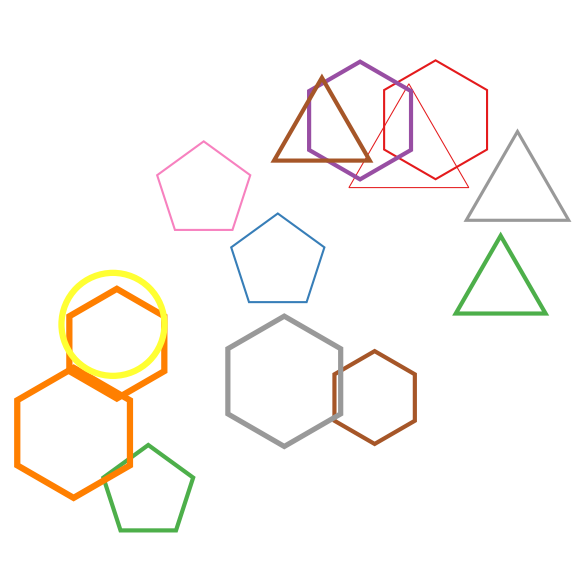[{"shape": "hexagon", "thickness": 1, "radius": 0.51, "center": [0.754, 0.792]}, {"shape": "triangle", "thickness": 0.5, "radius": 0.6, "center": [0.708, 0.734]}, {"shape": "pentagon", "thickness": 1, "radius": 0.42, "center": [0.481, 0.545]}, {"shape": "pentagon", "thickness": 2, "radius": 0.41, "center": [0.257, 0.147]}, {"shape": "triangle", "thickness": 2, "radius": 0.45, "center": [0.867, 0.501]}, {"shape": "hexagon", "thickness": 2, "radius": 0.51, "center": [0.623, 0.79]}, {"shape": "hexagon", "thickness": 3, "radius": 0.56, "center": [0.127, 0.25]}, {"shape": "hexagon", "thickness": 3, "radius": 0.47, "center": [0.202, 0.404]}, {"shape": "circle", "thickness": 3, "radius": 0.45, "center": [0.196, 0.437]}, {"shape": "triangle", "thickness": 2, "radius": 0.48, "center": [0.557, 0.769]}, {"shape": "hexagon", "thickness": 2, "radius": 0.4, "center": [0.649, 0.311]}, {"shape": "pentagon", "thickness": 1, "radius": 0.42, "center": [0.353, 0.67]}, {"shape": "hexagon", "thickness": 2.5, "radius": 0.56, "center": [0.492, 0.339]}, {"shape": "triangle", "thickness": 1.5, "radius": 0.51, "center": [0.896, 0.669]}]